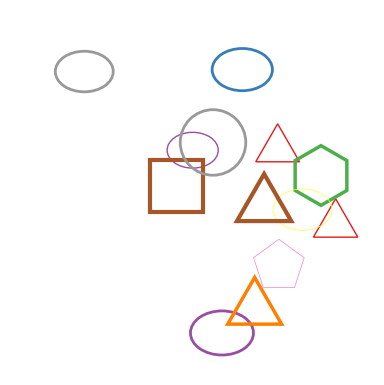[{"shape": "triangle", "thickness": 1, "radius": 0.33, "center": [0.872, 0.417]}, {"shape": "triangle", "thickness": 1, "radius": 0.33, "center": [0.721, 0.613]}, {"shape": "oval", "thickness": 2, "radius": 0.39, "center": [0.629, 0.819]}, {"shape": "hexagon", "thickness": 2.5, "radius": 0.39, "center": [0.834, 0.544]}, {"shape": "oval", "thickness": 1, "radius": 0.33, "center": [0.5, 0.61]}, {"shape": "oval", "thickness": 2, "radius": 0.41, "center": [0.576, 0.135]}, {"shape": "triangle", "thickness": 2.5, "radius": 0.4, "center": [0.661, 0.198]}, {"shape": "oval", "thickness": 0.5, "radius": 0.38, "center": [0.786, 0.456]}, {"shape": "square", "thickness": 3, "radius": 0.34, "center": [0.459, 0.516]}, {"shape": "triangle", "thickness": 3, "radius": 0.41, "center": [0.686, 0.467]}, {"shape": "pentagon", "thickness": 0.5, "radius": 0.35, "center": [0.724, 0.309]}, {"shape": "oval", "thickness": 2, "radius": 0.38, "center": [0.219, 0.814]}, {"shape": "circle", "thickness": 2, "radius": 0.43, "center": [0.553, 0.63]}]